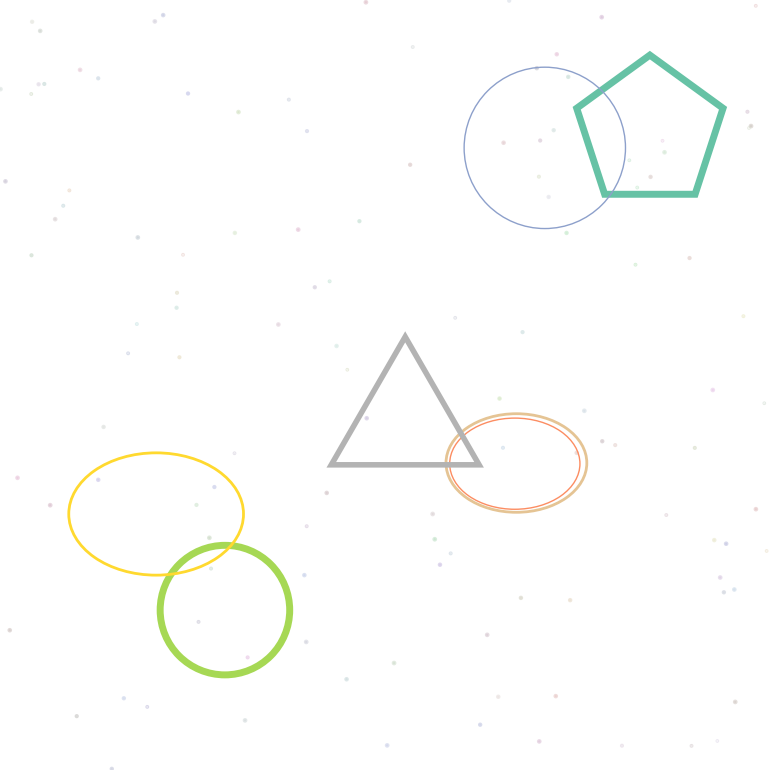[{"shape": "pentagon", "thickness": 2.5, "radius": 0.5, "center": [0.844, 0.829]}, {"shape": "oval", "thickness": 0.5, "radius": 0.42, "center": [0.669, 0.398]}, {"shape": "circle", "thickness": 0.5, "radius": 0.52, "center": [0.708, 0.808]}, {"shape": "circle", "thickness": 2.5, "radius": 0.42, "center": [0.292, 0.208]}, {"shape": "oval", "thickness": 1, "radius": 0.57, "center": [0.203, 0.332]}, {"shape": "oval", "thickness": 1, "radius": 0.46, "center": [0.671, 0.399]}, {"shape": "triangle", "thickness": 2, "radius": 0.55, "center": [0.526, 0.452]}]